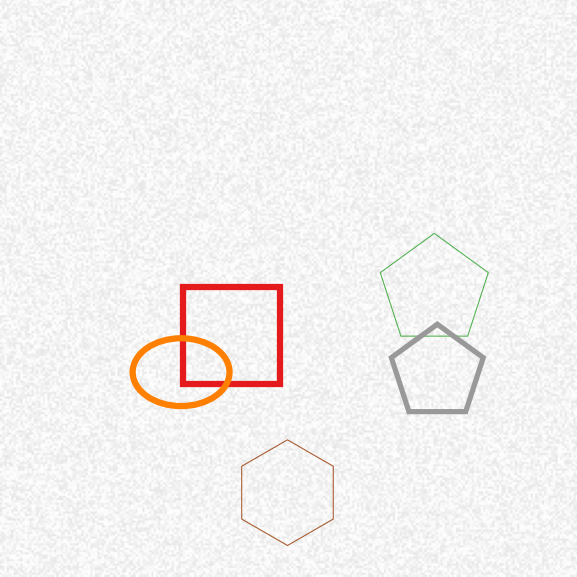[{"shape": "square", "thickness": 3, "radius": 0.42, "center": [0.401, 0.418]}, {"shape": "pentagon", "thickness": 0.5, "radius": 0.49, "center": [0.752, 0.497]}, {"shape": "oval", "thickness": 3, "radius": 0.42, "center": [0.314, 0.355]}, {"shape": "hexagon", "thickness": 0.5, "radius": 0.46, "center": [0.498, 0.146]}, {"shape": "pentagon", "thickness": 2.5, "radius": 0.42, "center": [0.757, 0.354]}]